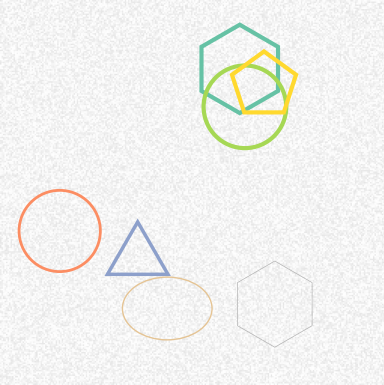[{"shape": "hexagon", "thickness": 3, "radius": 0.57, "center": [0.623, 0.821]}, {"shape": "circle", "thickness": 2, "radius": 0.53, "center": [0.155, 0.4]}, {"shape": "triangle", "thickness": 2.5, "radius": 0.45, "center": [0.358, 0.333]}, {"shape": "circle", "thickness": 3, "radius": 0.54, "center": [0.636, 0.723]}, {"shape": "pentagon", "thickness": 3, "radius": 0.44, "center": [0.686, 0.779]}, {"shape": "oval", "thickness": 1, "radius": 0.58, "center": [0.434, 0.199]}, {"shape": "hexagon", "thickness": 0.5, "radius": 0.56, "center": [0.714, 0.21]}]